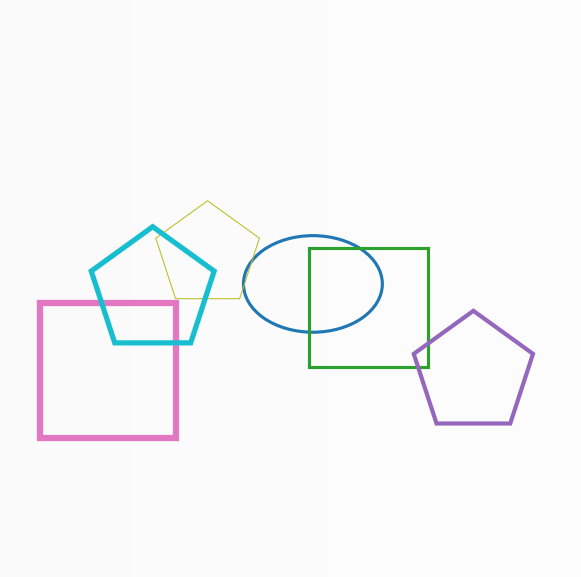[{"shape": "oval", "thickness": 1.5, "radius": 0.6, "center": [0.538, 0.507]}, {"shape": "square", "thickness": 1.5, "radius": 0.51, "center": [0.634, 0.467]}, {"shape": "pentagon", "thickness": 2, "radius": 0.54, "center": [0.814, 0.353]}, {"shape": "square", "thickness": 3, "radius": 0.58, "center": [0.186, 0.357]}, {"shape": "pentagon", "thickness": 0.5, "radius": 0.47, "center": [0.357, 0.558]}, {"shape": "pentagon", "thickness": 2.5, "radius": 0.56, "center": [0.263, 0.495]}]